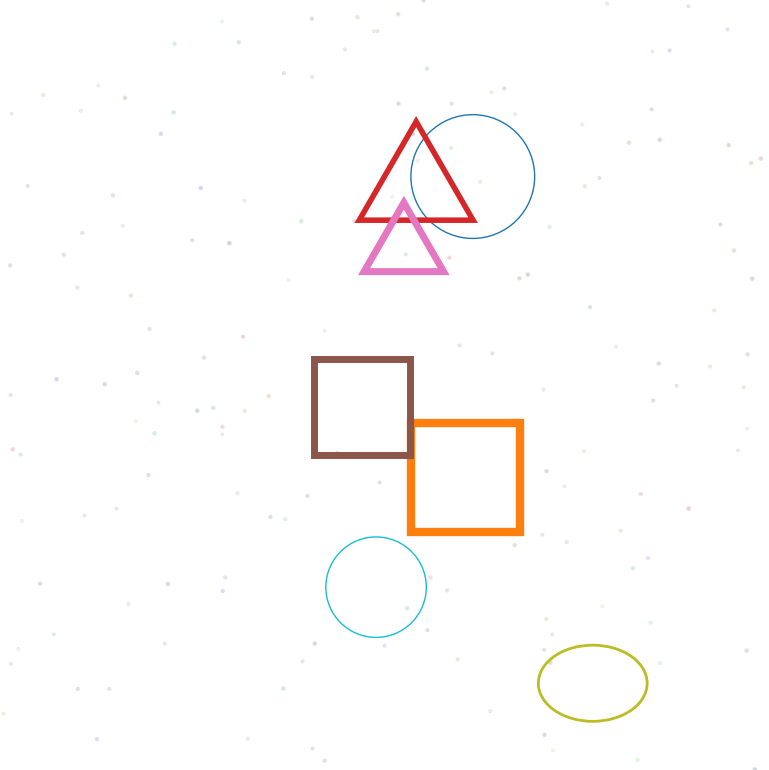[{"shape": "circle", "thickness": 0.5, "radius": 0.4, "center": [0.614, 0.771]}, {"shape": "square", "thickness": 3, "radius": 0.35, "center": [0.605, 0.38]}, {"shape": "triangle", "thickness": 2, "radius": 0.43, "center": [0.54, 0.757]}, {"shape": "square", "thickness": 2.5, "radius": 0.31, "center": [0.47, 0.472]}, {"shape": "triangle", "thickness": 2.5, "radius": 0.3, "center": [0.524, 0.677]}, {"shape": "oval", "thickness": 1, "radius": 0.35, "center": [0.77, 0.113]}, {"shape": "circle", "thickness": 0.5, "radius": 0.33, "center": [0.488, 0.237]}]